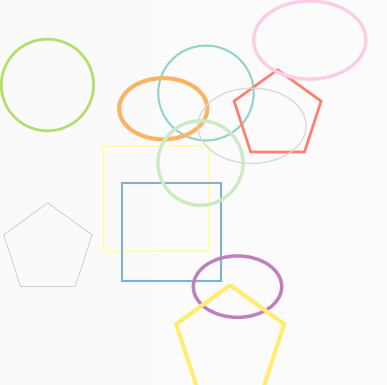[{"shape": "circle", "thickness": 1.5, "radius": 0.62, "center": [0.532, 0.758]}, {"shape": "square", "thickness": 1.5, "radius": 0.68, "center": [0.404, 0.484]}, {"shape": "pentagon", "thickness": 0.5, "radius": 0.6, "center": [0.123, 0.353]}, {"shape": "pentagon", "thickness": 2, "radius": 0.59, "center": [0.716, 0.701]}, {"shape": "square", "thickness": 1.5, "radius": 0.64, "center": [0.443, 0.398]}, {"shape": "oval", "thickness": 3, "radius": 0.57, "center": [0.421, 0.717]}, {"shape": "circle", "thickness": 2, "radius": 0.6, "center": [0.122, 0.779]}, {"shape": "oval", "thickness": 2.5, "radius": 0.72, "center": [0.799, 0.896]}, {"shape": "oval", "thickness": 1, "radius": 0.7, "center": [0.65, 0.673]}, {"shape": "oval", "thickness": 2.5, "radius": 0.57, "center": [0.613, 0.255]}, {"shape": "circle", "thickness": 2.5, "radius": 0.55, "center": [0.517, 0.577]}, {"shape": "pentagon", "thickness": 3, "radius": 0.73, "center": [0.594, 0.113]}]